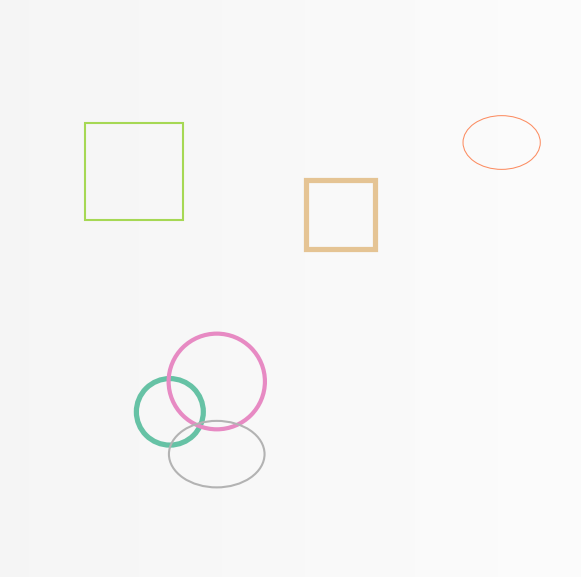[{"shape": "circle", "thickness": 2.5, "radius": 0.29, "center": [0.292, 0.286]}, {"shape": "oval", "thickness": 0.5, "radius": 0.33, "center": [0.863, 0.752]}, {"shape": "circle", "thickness": 2, "radius": 0.41, "center": [0.373, 0.339]}, {"shape": "square", "thickness": 1, "radius": 0.42, "center": [0.231, 0.702]}, {"shape": "square", "thickness": 2.5, "radius": 0.3, "center": [0.586, 0.628]}, {"shape": "oval", "thickness": 1, "radius": 0.41, "center": [0.373, 0.213]}]